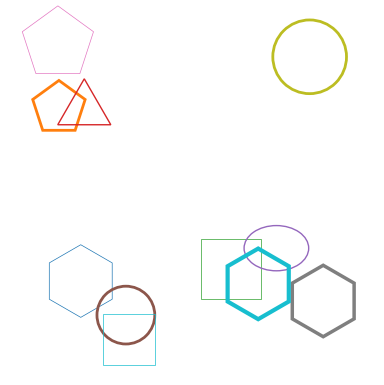[{"shape": "hexagon", "thickness": 0.5, "radius": 0.47, "center": [0.21, 0.27]}, {"shape": "pentagon", "thickness": 2, "radius": 0.36, "center": [0.153, 0.719]}, {"shape": "square", "thickness": 0.5, "radius": 0.39, "center": [0.599, 0.302]}, {"shape": "triangle", "thickness": 1, "radius": 0.4, "center": [0.219, 0.716]}, {"shape": "oval", "thickness": 1, "radius": 0.42, "center": [0.718, 0.355]}, {"shape": "circle", "thickness": 2, "radius": 0.38, "center": [0.327, 0.182]}, {"shape": "pentagon", "thickness": 0.5, "radius": 0.49, "center": [0.15, 0.888]}, {"shape": "hexagon", "thickness": 2.5, "radius": 0.46, "center": [0.839, 0.218]}, {"shape": "circle", "thickness": 2, "radius": 0.48, "center": [0.804, 0.852]}, {"shape": "square", "thickness": 0.5, "radius": 0.33, "center": [0.335, 0.119]}, {"shape": "hexagon", "thickness": 3, "radius": 0.46, "center": [0.671, 0.263]}]